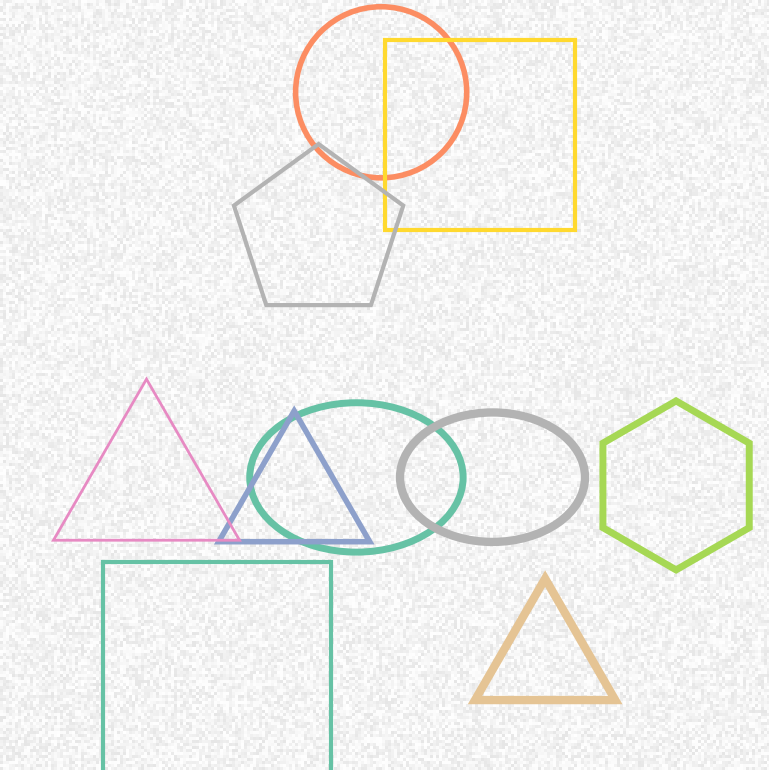[{"shape": "oval", "thickness": 2.5, "radius": 0.69, "center": [0.463, 0.38]}, {"shape": "square", "thickness": 1.5, "radius": 0.74, "center": [0.282, 0.123]}, {"shape": "circle", "thickness": 2, "radius": 0.56, "center": [0.495, 0.88]}, {"shape": "triangle", "thickness": 2, "radius": 0.57, "center": [0.382, 0.353]}, {"shape": "triangle", "thickness": 1, "radius": 0.7, "center": [0.19, 0.368]}, {"shape": "hexagon", "thickness": 2.5, "radius": 0.55, "center": [0.878, 0.37]}, {"shape": "square", "thickness": 1.5, "radius": 0.62, "center": [0.623, 0.824]}, {"shape": "triangle", "thickness": 3, "radius": 0.53, "center": [0.708, 0.143]}, {"shape": "pentagon", "thickness": 1.5, "radius": 0.58, "center": [0.414, 0.697]}, {"shape": "oval", "thickness": 3, "radius": 0.6, "center": [0.64, 0.38]}]